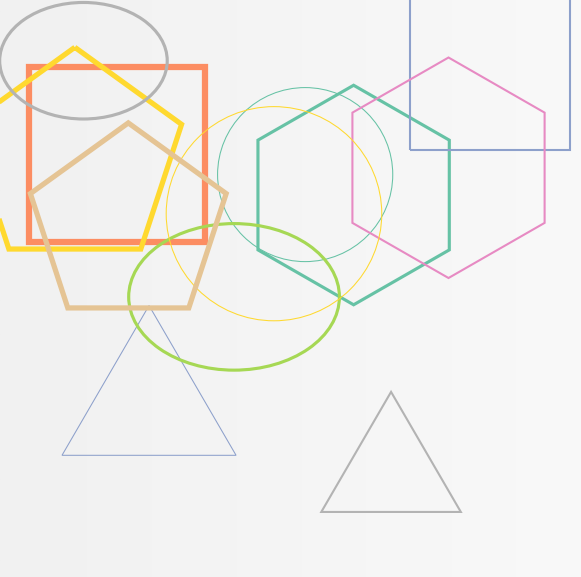[{"shape": "hexagon", "thickness": 1.5, "radius": 0.95, "center": [0.608, 0.661]}, {"shape": "circle", "thickness": 0.5, "radius": 0.75, "center": [0.525, 0.697]}, {"shape": "square", "thickness": 3, "radius": 0.76, "center": [0.201, 0.731]}, {"shape": "square", "thickness": 1, "radius": 0.69, "center": [0.843, 0.876]}, {"shape": "triangle", "thickness": 0.5, "radius": 0.86, "center": [0.256, 0.297]}, {"shape": "hexagon", "thickness": 1, "radius": 0.95, "center": [0.772, 0.709]}, {"shape": "oval", "thickness": 1.5, "radius": 0.91, "center": [0.403, 0.485]}, {"shape": "pentagon", "thickness": 2.5, "radius": 0.97, "center": [0.129, 0.724]}, {"shape": "circle", "thickness": 0.5, "radius": 0.93, "center": [0.471, 0.629]}, {"shape": "pentagon", "thickness": 2.5, "radius": 0.89, "center": [0.221, 0.609]}, {"shape": "oval", "thickness": 1.5, "radius": 0.72, "center": [0.144, 0.894]}, {"shape": "triangle", "thickness": 1, "radius": 0.69, "center": [0.673, 0.182]}]